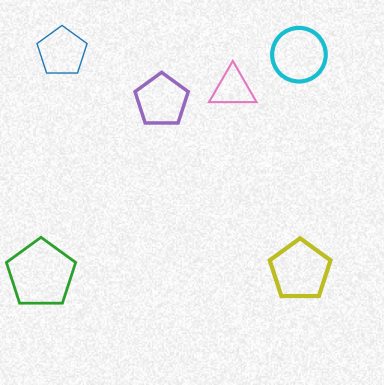[{"shape": "pentagon", "thickness": 1, "radius": 0.34, "center": [0.161, 0.866]}, {"shape": "pentagon", "thickness": 2, "radius": 0.47, "center": [0.107, 0.289]}, {"shape": "pentagon", "thickness": 2.5, "radius": 0.36, "center": [0.42, 0.739]}, {"shape": "triangle", "thickness": 1.5, "radius": 0.36, "center": [0.605, 0.77]}, {"shape": "pentagon", "thickness": 3, "radius": 0.41, "center": [0.78, 0.298]}, {"shape": "circle", "thickness": 3, "radius": 0.35, "center": [0.776, 0.858]}]